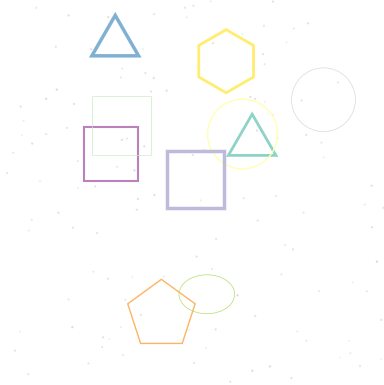[{"shape": "triangle", "thickness": 2, "radius": 0.36, "center": [0.655, 0.632]}, {"shape": "circle", "thickness": 1, "radius": 0.45, "center": [0.63, 0.652]}, {"shape": "square", "thickness": 2.5, "radius": 0.37, "center": [0.508, 0.534]}, {"shape": "triangle", "thickness": 2.5, "radius": 0.35, "center": [0.299, 0.89]}, {"shape": "pentagon", "thickness": 1, "radius": 0.46, "center": [0.419, 0.182]}, {"shape": "oval", "thickness": 0.5, "radius": 0.36, "center": [0.537, 0.236]}, {"shape": "circle", "thickness": 0.5, "radius": 0.41, "center": [0.84, 0.741]}, {"shape": "square", "thickness": 1.5, "radius": 0.35, "center": [0.288, 0.601]}, {"shape": "square", "thickness": 0.5, "radius": 0.39, "center": [0.315, 0.675]}, {"shape": "hexagon", "thickness": 2, "radius": 0.41, "center": [0.587, 0.841]}]